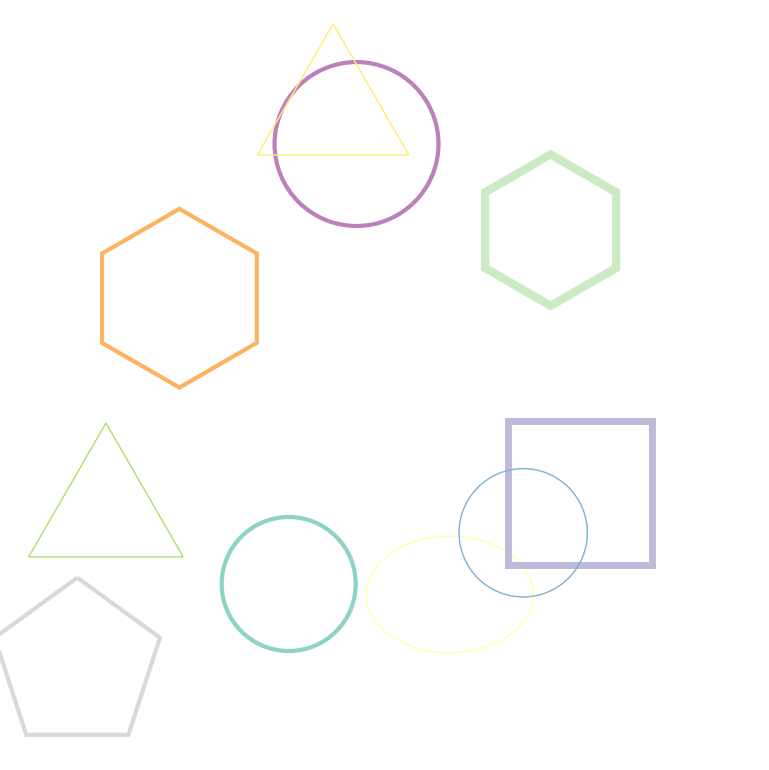[{"shape": "circle", "thickness": 1.5, "radius": 0.44, "center": [0.375, 0.242]}, {"shape": "oval", "thickness": 0.5, "radius": 0.54, "center": [0.584, 0.228]}, {"shape": "square", "thickness": 2.5, "radius": 0.47, "center": [0.753, 0.359]}, {"shape": "circle", "thickness": 0.5, "radius": 0.42, "center": [0.679, 0.308]}, {"shape": "hexagon", "thickness": 1.5, "radius": 0.58, "center": [0.233, 0.613]}, {"shape": "triangle", "thickness": 0.5, "radius": 0.58, "center": [0.138, 0.335]}, {"shape": "pentagon", "thickness": 1.5, "radius": 0.56, "center": [0.1, 0.137]}, {"shape": "circle", "thickness": 1.5, "radius": 0.53, "center": [0.463, 0.813]}, {"shape": "hexagon", "thickness": 3, "radius": 0.49, "center": [0.715, 0.701]}, {"shape": "triangle", "thickness": 0.5, "radius": 0.57, "center": [0.433, 0.856]}]